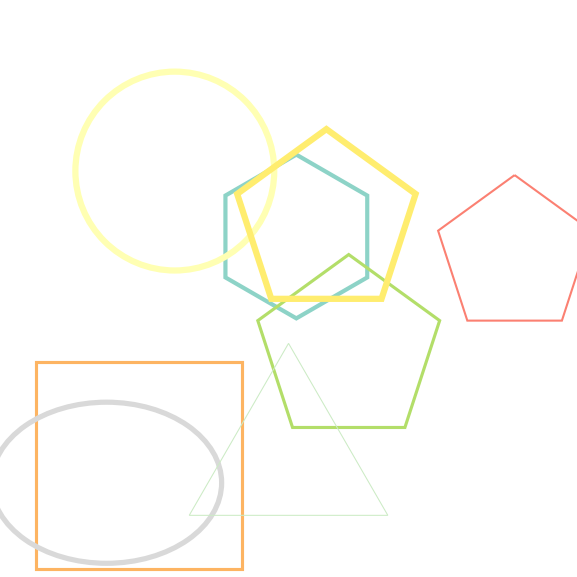[{"shape": "hexagon", "thickness": 2, "radius": 0.71, "center": [0.513, 0.59]}, {"shape": "circle", "thickness": 3, "radius": 0.86, "center": [0.303, 0.703]}, {"shape": "pentagon", "thickness": 1, "radius": 0.7, "center": [0.891, 0.557]}, {"shape": "square", "thickness": 1.5, "radius": 0.89, "center": [0.24, 0.193]}, {"shape": "pentagon", "thickness": 1.5, "radius": 0.83, "center": [0.604, 0.393]}, {"shape": "oval", "thickness": 2.5, "radius": 1.0, "center": [0.185, 0.163]}, {"shape": "triangle", "thickness": 0.5, "radius": 0.99, "center": [0.5, 0.206]}, {"shape": "pentagon", "thickness": 3, "radius": 0.81, "center": [0.565, 0.613]}]